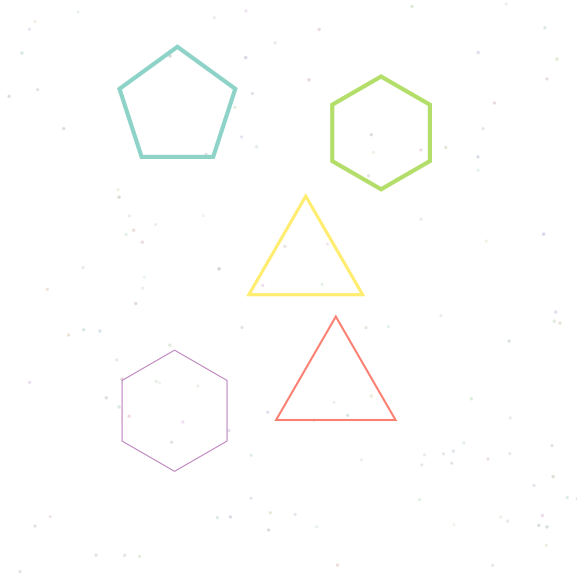[{"shape": "pentagon", "thickness": 2, "radius": 0.53, "center": [0.307, 0.813]}, {"shape": "triangle", "thickness": 1, "radius": 0.6, "center": [0.581, 0.332]}, {"shape": "hexagon", "thickness": 2, "radius": 0.49, "center": [0.66, 0.769]}, {"shape": "hexagon", "thickness": 0.5, "radius": 0.52, "center": [0.302, 0.288]}, {"shape": "triangle", "thickness": 1.5, "radius": 0.57, "center": [0.529, 0.546]}]